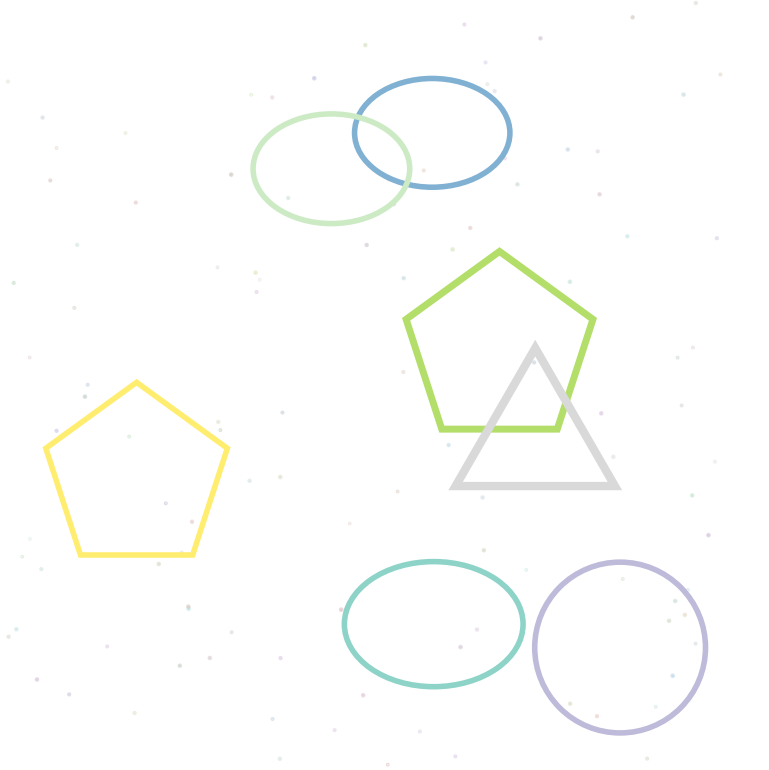[{"shape": "oval", "thickness": 2, "radius": 0.58, "center": [0.563, 0.189]}, {"shape": "circle", "thickness": 2, "radius": 0.55, "center": [0.805, 0.159]}, {"shape": "oval", "thickness": 2, "radius": 0.5, "center": [0.561, 0.827]}, {"shape": "pentagon", "thickness": 2.5, "radius": 0.64, "center": [0.649, 0.546]}, {"shape": "triangle", "thickness": 3, "radius": 0.6, "center": [0.695, 0.428]}, {"shape": "oval", "thickness": 2, "radius": 0.51, "center": [0.43, 0.781]}, {"shape": "pentagon", "thickness": 2, "radius": 0.62, "center": [0.177, 0.38]}]